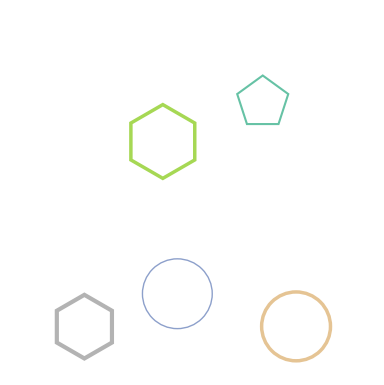[{"shape": "pentagon", "thickness": 1.5, "radius": 0.35, "center": [0.682, 0.734]}, {"shape": "circle", "thickness": 1, "radius": 0.45, "center": [0.461, 0.237]}, {"shape": "hexagon", "thickness": 2.5, "radius": 0.48, "center": [0.423, 0.632]}, {"shape": "circle", "thickness": 2.5, "radius": 0.45, "center": [0.769, 0.152]}, {"shape": "hexagon", "thickness": 3, "radius": 0.41, "center": [0.219, 0.152]}]